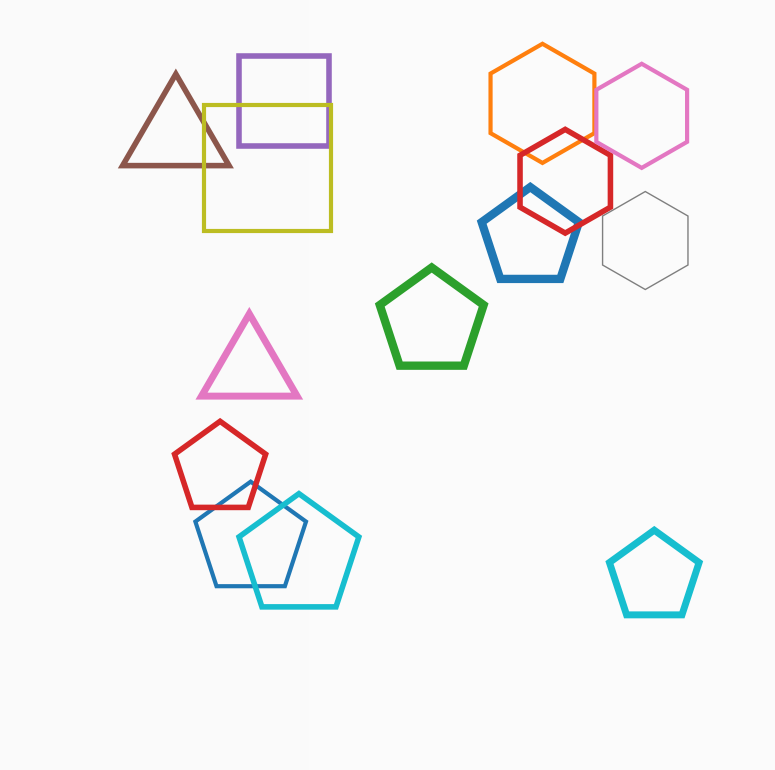[{"shape": "pentagon", "thickness": 3, "radius": 0.33, "center": [0.684, 0.691]}, {"shape": "pentagon", "thickness": 1.5, "radius": 0.38, "center": [0.323, 0.299]}, {"shape": "hexagon", "thickness": 1.5, "radius": 0.39, "center": [0.7, 0.866]}, {"shape": "pentagon", "thickness": 3, "radius": 0.35, "center": [0.557, 0.582]}, {"shape": "pentagon", "thickness": 2, "radius": 0.31, "center": [0.284, 0.391]}, {"shape": "hexagon", "thickness": 2, "radius": 0.34, "center": [0.729, 0.765]}, {"shape": "square", "thickness": 2, "radius": 0.29, "center": [0.367, 0.869]}, {"shape": "triangle", "thickness": 2, "radius": 0.4, "center": [0.227, 0.825]}, {"shape": "triangle", "thickness": 2.5, "radius": 0.36, "center": [0.322, 0.521]}, {"shape": "hexagon", "thickness": 1.5, "radius": 0.34, "center": [0.828, 0.85]}, {"shape": "hexagon", "thickness": 0.5, "radius": 0.32, "center": [0.833, 0.688]}, {"shape": "square", "thickness": 1.5, "radius": 0.41, "center": [0.345, 0.782]}, {"shape": "pentagon", "thickness": 2, "radius": 0.41, "center": [0.386, 0.278]}, {"shape": "pentagon", "thickness": 2.5, "radius": 0.3, "center": [0.844, 0.251]}]